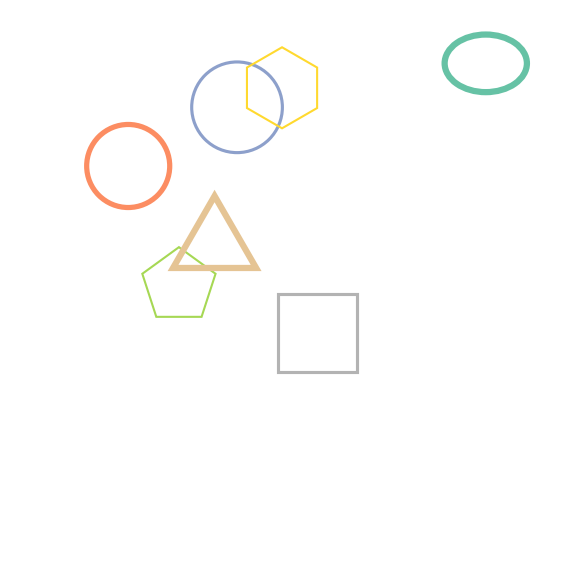[{"shape": "oval", "thickness": 3, "radius": 0.36, "center": [0.841, 0.889]}, {"shape": "circle", "thickness": 2.5, "radius": 0.36, "center": [0.222, 0.712]}, {"shape": "circle", "thickness": 1.5, "radius": 0.39, "center": [0.41, 0.813]}, {"shape": "pentagon", "thickness": 1, "radius": 0.33, "center": [0.31, 0.504]}, {"shape": "hexagon", "thickness": 1, "radius": 0.35, "center": [0.488, 0.847]}, {"shape": "triangle", "thickness": 3, "radius": 0.42, "center": [0.372, 0.577]}, {"shape": "square", "thickness": 1.5, "radius": 0.34, "center": [0.55, 0.423]}]